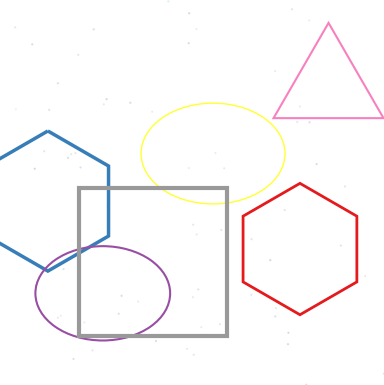[{"shape": "hexagon", "thickness": 2, "radius": 0.85, "center": [0.779, 0.353]}, {"shape": "hexagon", "thickness": 2.5, "radius": 0.91, "center": [0.124, 0.478]}, {"shape": "oval", "thickness": 1.5, "radius": 0.87, "center": [0.267, 0.238]}, {"shape": "oval", "thickness": 1, "radius": 0.93, "center": [0.553, 0.601]}, {"shape": "triangle", "thickness": 1.5, "radius": 0.82, "center": [0.853, 0.776]}, {"shape": "square", "thickness": 3, "radius": 0.96, "center": [0.398, 0.32]}]